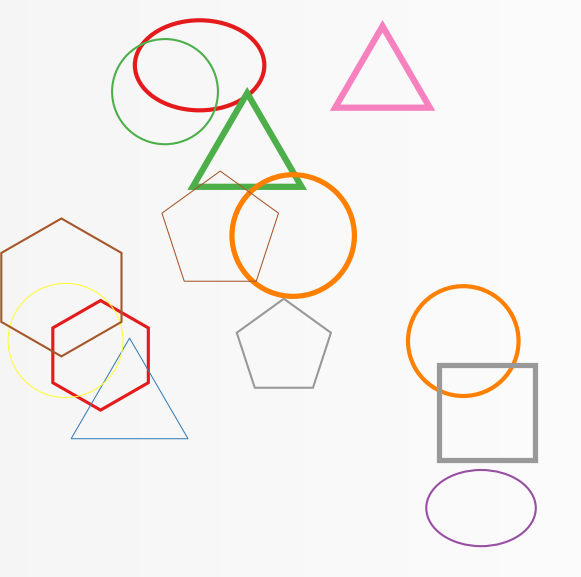[{"shape": "hexagon", "thickness": 1.5, "radius": 0.47, "center": [0.173, 0.384]}, {"shape": "oval", "thickness": 2, "radius": 0.56, "center": [0.343, 0.886]}, {"shape": "triangle", "thickness": 0.5, "radius": 0.58, "center": [0.223, 0.298]}, {"shape": "circle", "thickness": 1, "radius": 0.46, "center": [0.284, 0.84]}, {"shape": "triangle", "thickness": 3, "radius": 0.54, "center": [0.425, 0.73]}, {"shape": "oval", "thickness": 1, "radius": 0.47, "center": [0.828, 0.119]}, {"shape": "circle", "thickness": 2.5, "radius": 0.53, "center": [0.504, 0.591]}, {"shape": "circle", "thickness": 2, "radius": 0.48, "center": [0.797, 0.409]}, {"shape": "circle", "thickness": 0.5, "radius": 0.49, "center": [0.113, 0.41]}, {"shape": "hexagon", "thickness": 1, "radius": 0.6, "center": [0.106, 0.501]}, {"shape": "pentagon", "thickness": 0.5, "radius": 0.53, "center": [0.379, 0.597]}, {"shape": "triangle", "thickness": 3, "radius": 0.47, "center": [0.658, 0.86]}, {"shape": "square", "thickness": 2.5, "radius": 0.41, "center": [0.838, 0.284]}, {"shape": "pentagon", "thickness": 1, "radius": 0.43, "center": [0.488, 0.397]}]